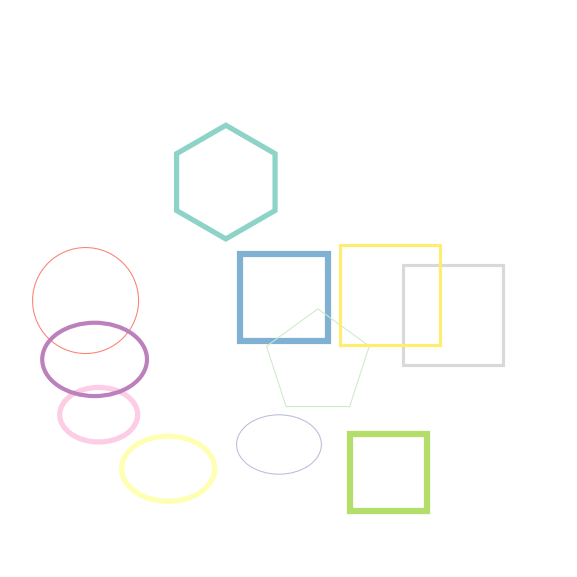[{"shape": "hexagon", "thickness": 2.5, "radius": 0.49, "center": [0.391, 0.684]}, {"shape": "oval", "thickness": 2.5, "radius": 0.4, "center": [0.291, 0.187]}, {"shape": "oval", "thickness": 0.5, "radius": 0.37, "center": [0.483, 0.229]}, {"shape": "circle", "thickness": 0.5, "radius": 0.46, "center": [0.148, 0.479]}, {"shape": "square", "thickness": 3, "radius": 0.38, "center": [0.492, 0.484]}, {"shape": "square", "thickness": 3, "radius": 0.33, "center": [0.673, 0.181]}, {"shape": "oval", "thickness": 2.5, "radius": 0.34, "center": [0.171, 0.281]}, {"shape": "square", "thickness": 1.5, "radius": 0.43, "center": [0.784, 0.454]}, {"shape": "oval", "thickness": 2, "radius": 0.45, "center": [0.164, 0.377]}, {"shape": "pentagon", "thickness": 0.5, "radius": 0.47, "center": [0.55, 0.371]}, {"shape": "square", "thickness": 1.5, "radius": 0.44, "center": [0.676, 0.489]}]